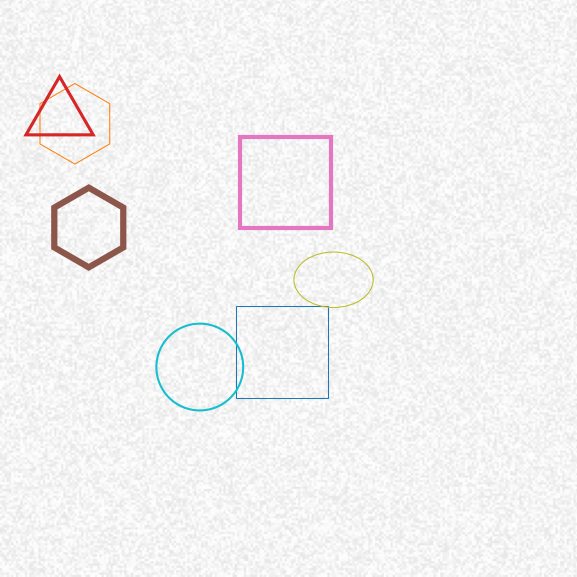[{"shape": "square", "thickness": 0.5, "radius": 0.4, "center": [0.488, 0.389]}, {"shape": "hexagon", "thickness": 0.5, "radius": 0.35, "center": [0.13, 0.785]}, {"shape": "triangle", "thickness": 1.5, "radius": 0.34, "center": [0.103, 0.799]}, {"shape": "hexagon", "thickness": 3, "radius": 0.34, "center": [0.154, 0.605]}, {"shape": "square", "thickness": 2, "radius": 0.4, "center": [0.494, 0.683]}, {"shape": "oval", "thickness": 0.5, "radius": 0.34, "center": [0.578, 0.515]}, {"shape": "circle", "thickness": 1, "radius": 0.38, "center": [0.346, 0.364]}]